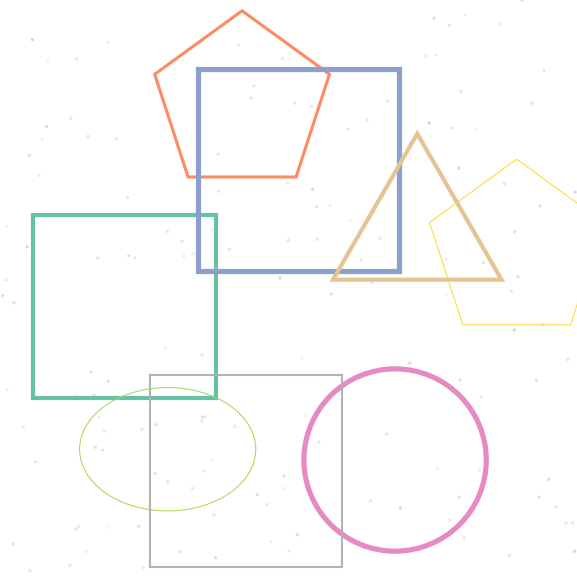[{"shape": "square", "thickness": 2, "radius": 0.79, "center": [0.215, 0.469]}, {"shape": "pentagon", "thickness": 1.5, "radius": 0.8, "center": [0.419, 0.821]}, {"shape": "square", "thickness": 2.5, "radius": 0.87, "center": [0.517, 0.705]}, {"shape": "circle", "thickness": 2.5, "radius": 0.79, "center": [0.684, 0.203]}, {"shape": "oval", "thickness": 0.5, "radius": 0.76, "center": [0.29, 0.221]}, {"shape": "pentagon", "thickness": 0.5, "radius": 0.79, "center": [0.895, 0.565]}, {"shape": "triangle", "thickness": 2, "radius": 0.84, "center": [0.723, 0.599]}, {"shape": "square", "thickness": 1, "radius": 0.83, "center": [0.425, 0.183]}]